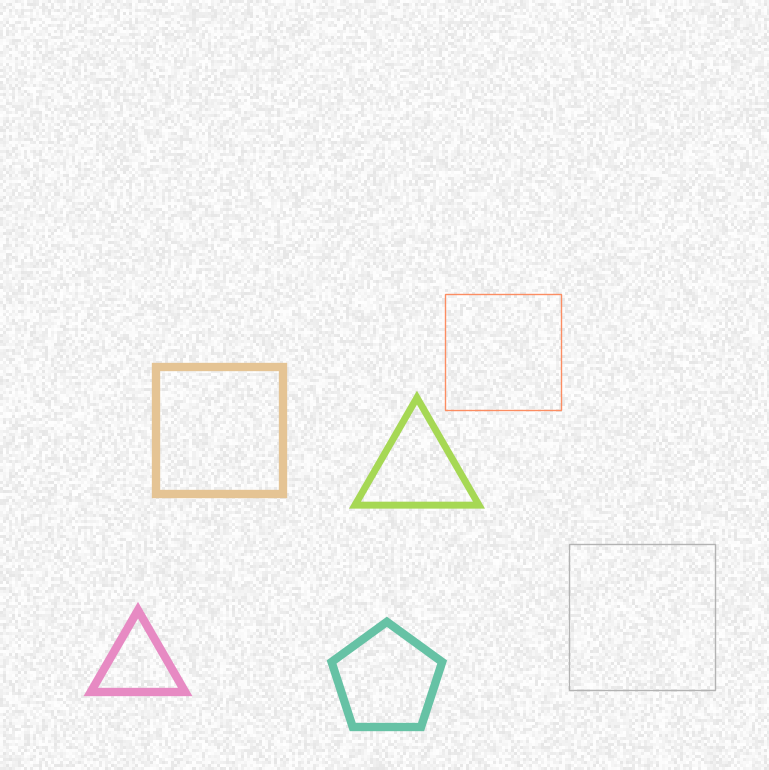[{"shape": "pentagon", "thickness": 3, "radius": 0.38, "center": [0.502, 0.117]}, {"shape": "square", "thickness": 0.5, "radius": 0.38, "center": [0.654, 0.542]}, {"shape": "triangle", "thickness": 3, "radius": 0.35, "center": [0.179, 0.137]}, {"shape": "triangle", "thickness": 2.5, "radius": 0.47, "center": [0.541, 0.39]}, {"shape": "square", "thickness": 3, "radius": 0.41, "center": [0.285, 0.441]}, {"shape": "square", "thickness": 0.5, "radius": 0.47, "center": [0.834, 0.199]}]